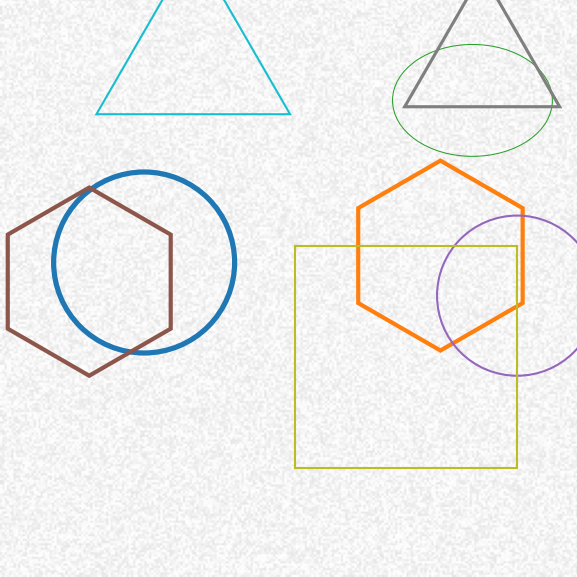[{"shape": "circle", "thickness": 2.5, "radius": 0.78, "center": [0.25, 0.545]}, {"shape": "hexagon", "thickness": 2, "radius": 0.82, "center": [0.763, 0.557]}, {"shape": "oval", "thickness": 0.5, "radius": 0.69, "center": [0.818, 0.825]}, {"shape": "circle", "thickness": 1, "radius": 0.69, "center": [0.895, 0.487]}, {"shape": "hexagon", "thickness": 2, "radius": 0.81, "center": [0.155, 0.511]}, {"shape": "triangle", "thickness": 1.5, "radius": 0.77, "center": [0.835, 0.892]}, {"shape": "square", "thickness": 1, "radius": 0.96, "center": [0.703, 0.381]}, {"shape": "triangle", "thickness": 1, "radius": 0.97, "center": [0.335, 0.898]}]